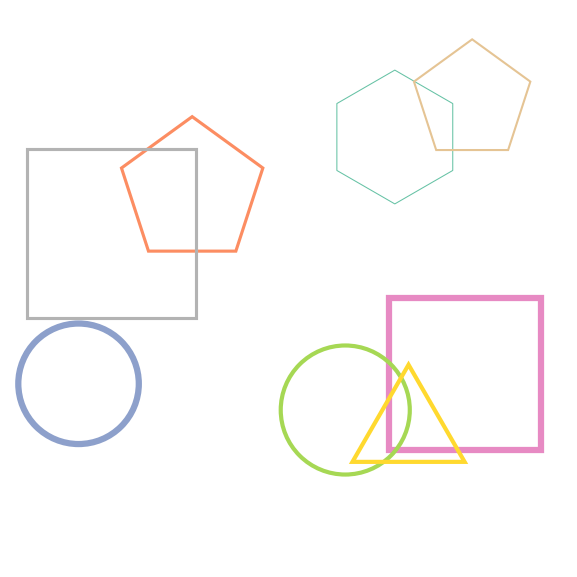[{"shape": "hexagon", "thickness": 0.5, "radius": 0.58, "center": [0.684, 0.762]}, {"shape": "pentagon", "thickness": 1.5, "radius": 0.64, "center": [0.333, 0.668]}, {"shape": "circle", "thickness": 3, "radius": 0.52, "center": [0.136, 0.335]}, {"shape": "square", "thickness": 3, "radius": 0.66, "center": [0.805, 0.351]}, {"shape": "circle", "thickness": 2, "radius": 0.56, "center": [0.598, 0.289]}, {"shape": "triangle", "thickness": 2, "radius": 0.56, "center": [0.707, 0.255]}, {"shape": "pentagon", "thickness": 1, "radius": 0.53, "center": [0.818, 0.825]}, {"shape": "square", "thickness": 1.5, "radius": 0.73, "center": [0.193, 0.595]}]